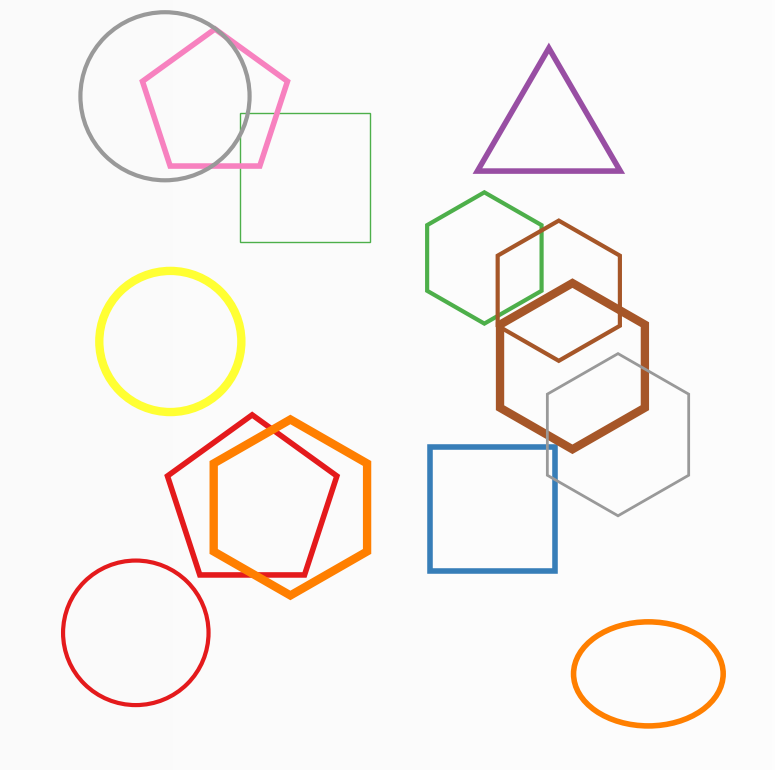[{"shape": "pentagon", "thickness": 2, "radius": 0.57, "center": [0.325, 0.346]}, {"shape": "circle", "thickness": 1.5, "radius": 0.47, "center": [0.175, 0.178]}, {"shape": "square", "thickness": 2, "radius": 0.4, "center": [0.635, 0.339]}, {"shape": "square", "thickness": 0.5, "radius": 0.42, "center": [0.393, 0.769]}, {"shape": "hexagon", "thickness": 1.5, "radius": 0.43, "center": [0.625, 0.665]}, {"shape": "triangle", "thickness": 2, "radius": 0.53, "center": [0.708, 0.831]}, {"shape": "oval", "thickness": 2, "radius": 0.48, "center": [0.837, 0.125]}, {"shape": "hexagon", "thickness": 3, "radius": 0.57, "center": [0.375, 0.341]}, {"shape": "circle", "thickness": 3, "radius": 0.46, "center": [0.22, 0.557]}, {"shape": "hexagon", "thickness": 3, "radius": 0.54, "center": [0.739, 0.524]}, {"shape": "hexagon", "thickness": 1.5, "radius": 0.46, "center": [0.721, 0.622]}, {"shape": "pentagon", "thickness": 2, "radius": 0.49, "center": [0.277, 0.864]}, {"shape": "hexagon", "thickness": 1, "radius": 0.53, "center": [0.797, 0.435]}, {"shape": "circle", "thickness": 1.5, "radius": 0.55, "center": [0.213, 0.875]}]